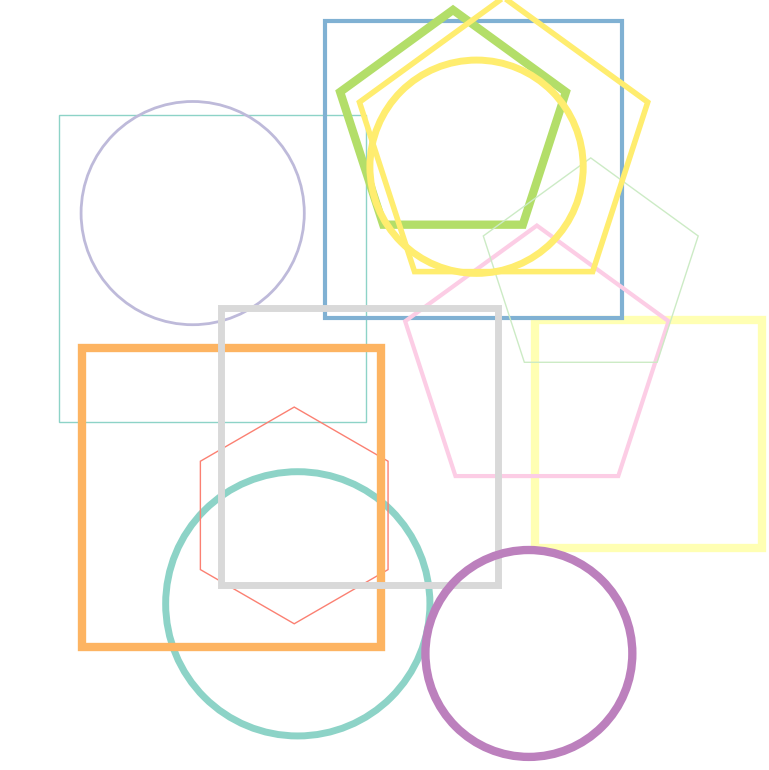[{"shape": "square", "thickness": 0.5, "radius": 1.0, "center": [0.276, 0.651]}, {"shape": "circle", "thickness": 2.5, "radius": 0.86, "center": [0.387, 0.216]}, {"shape": "square", "thickness": 3, "radius": 0.74, "center": [0.842, 0.436]}, {"shape": "circle", "thickness": 1, "radius": 0.72, "center": [0.25, 0.723]}, {"shape": "hexagon", "thickness": 0.5, "radius": 0.7, "center": [0.382, 0.331]}, {"shape": "square", "thickness": 1.5, "radius": 0.96, "center": [0.615, 0.78]}, {"shape": "square", "thickness": 3, "radius": 0.97, "center": [0.3, 0.354]}, {"shape": "pentagon", "thickness": 3, "radius": 0.77, "center": [0.588, 0.833]}, {"shape": "pentagon", "thickness": 1.5, "radius": 0.9, "center": [0.697, 0.527]}, {"shape": "square", "thickness": 2.5, "radius": 0.9, "center": [0.467, 0.42]}, {"shape": "circle", "thickness": 3, "radius": 0.67, "center": [0.687, 0.151]}, {"shape": "pentagon", "thickness": 0.5, "radius": 0.73, "center": [0.767, 0.648]}, {"shape": "circle", "thickness": 2.5, "radius": 0.69, "center": [0.619, 0.783]}, {"shape": "pentagon", "thickness": 2, "radius": 0.98, "center": [0.654, 0.806]}]